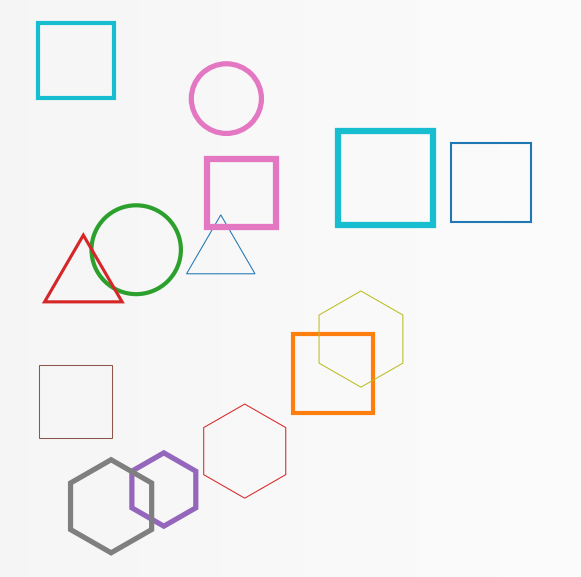[{"shape": "square", "thickness": 1, "radius": 0.34, "center": [0.844, 0.683]}, {"shape": "triangle", "thickness": 0.5, "radius": 0.34, "center": [0.38, 0.559]}, {"shape": "square", "thickness": 2, "radius": 0.34, "center": [0.572, 0.352]}, {"shape": "circle", "thickness": 2, "radius": 0.38, "center": [0.234, 0.567]}, {"shape": "hexagon", "thickness": 0.5, "radius": 0.41, "center": [0.421, 0.218]}, {"shape": "triangle", "thickness": 1.5, "radius": 0.38, "center": [0.143, 0.515]}, {"shape": "hexagon", "thickness": 2.5, "radius": 0.32, "center": [0.282, 0.151]}, {"shape": "square", "thickness": 0.5, "radius": 0.31, "center": [0.13, 0.304]}, {"shape": "square", "thickness": 3, "radius": 0.3, "center": [0.416, 0.665]}, {"shape": "circle", "thickness": 2.5, "radius": 0.3, "center": [0.389, 0.828]}, {"shape": "hexagon", "thickness": 2.5, "radius": 0.4, "center": [0.191, 0.122]}, {"shape": "hexagon", "thickness": 0.5, "radius": 0.42, "center": [0.621, 0.412]}, {"shape": "square", "thickness": 2, "radius": 0.33, "center": [0.131, 0.894]}, {"shape": "square", "thickness": 3, "radius": 0.41, "center": [0.663, 0.691]}]